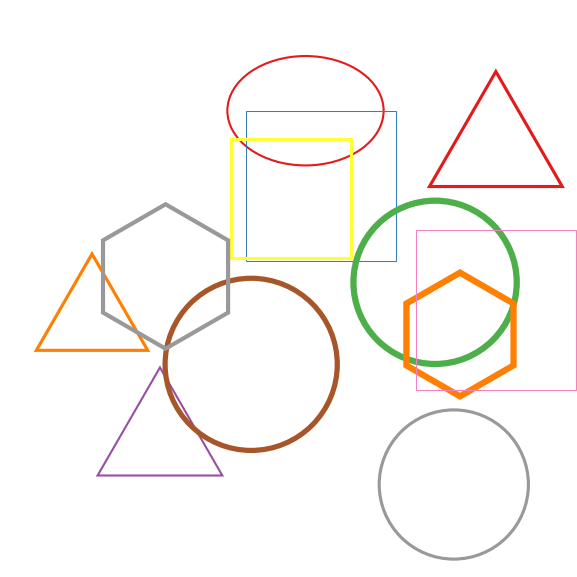[{"shape": "triangle", "thickness": 1.5, "radius": 0.66, "center": [0.859, 0.743]}, {"shape": "oval", "thickness": 1, "radius": 0.68, "center": [0.529, 0.807]}, {"shape": "square", "thickness": 0.5, "radius": 0.65, "center": [0.556, 0.677]}, {"shape": "circle", "thickness": 3, "radius": 0.71, "center": [0.753, 0.51]}, {"shape": "triangle", "thickness": 1, "radius": 0.62, "center": [0.277, 0.238]}, {"shape": "triangle", "thickness": 1.5, "radius": 0.56, "center": [0.159, 0.448]}, {"shape": "hexagon", "thickness": 3, "radius": 0.54, "center": [0.796, 0.42]}, {"shape": "square", "thickness": 1.5, "radius": 0.52, "center": [0.504, 0.655]}, {"shape": "circle", "thickness": 2.5, "radius": 0.75, "center": [0.435, 0.368]}, {"shape": "square", "thickness": 0.5, "radius": 0.69, "center": [0.859, 0.462]}, {"shape": "circle", "thickness": 1.5, "radius": 0.65, "center": [0.786, 0.16]}, {"shape": "hexagon", "thickness": 2, "radius": 0.63, "center": [0.287, 0.52]}]